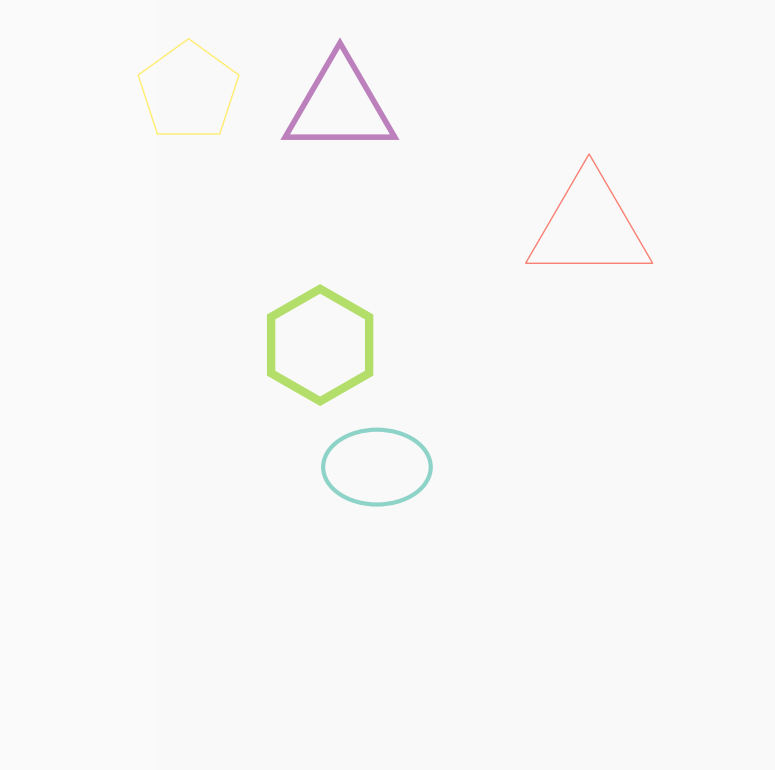[{"shape": "oval", "thickness": 1.5, "radius": 0.35, "center": [0.486, 0.393]}, {"shape": "triangle", "thickness": 0.5, "radius": 0.47, "center": [0.76, 0.705]}, {"shape": "hexagon", "thickness": 3, "radius": 0.37, "center": [0.413, 0.552]}, {"shape": "triangle", "thickness": 2, "radius": 0.41, "center": [0.439, 0.863]}, {"shape": "pentagon", "thickness": 0.5, "radius": 0.34, "center": [0.243, 0.881]}]